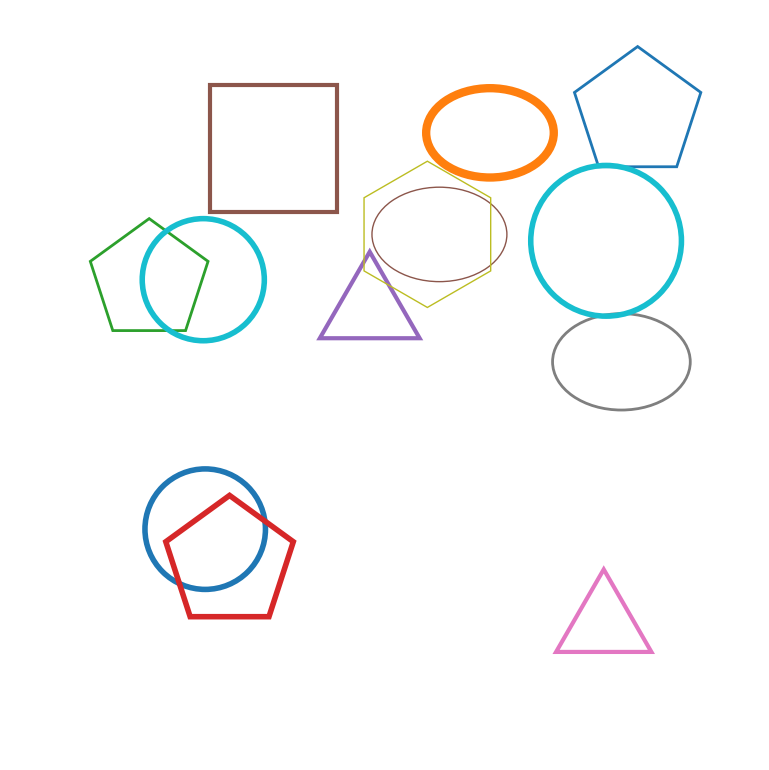[{"shape": "circle", "thickness": 2, "radius": 0.39, "center": [0.267, 0.313]}, {"shape": "pentagon", "thickness": 1, "radius": 0.43, "center": [0.828, 0.853]}, {"shape": "oval", "thickness": 3, "radius": 0.41, "center": [0.636, 0.827]}, {"shape": "pentagon", "thickness": 1, "radius": 0.4, "center": [0.194, 0.636]}, {"shape": "pentagon", "thickness": 2, "radius": 0.44, "center": [0.298, 0.27]}, {"shape": "triangle", "thickness": 1.5, "radius": 0.37, "center": [0.48, 0.598]}, {"shape": "oval", "thickness": 0.5, "radius": 0.44, "center": [0.571, 0.696]}, {"shape": "square", "thickness": 1.5, "radius": 0.41, "center": [0.355, 0.807]}, {"shape": "triangle", "thickness": 1.5, "radius": 0.36, "center": [0.784, 0.189]}, {"shape": "oval", "thickness": 1, "radius": 0.45, "center": [0.807, 0.53]}, {"shape": "hexagon", "thickness": 0.5, "radius": 0.47, "center": [0.555, 0.696]}, {"shape": "circle", "thickness": 2, "radius": 0.49, "center": [0.787, 0.687]}, {"shape": "circle", "thickness": 2, "radius": 0.4, "center": [0.264, 0.637]}]